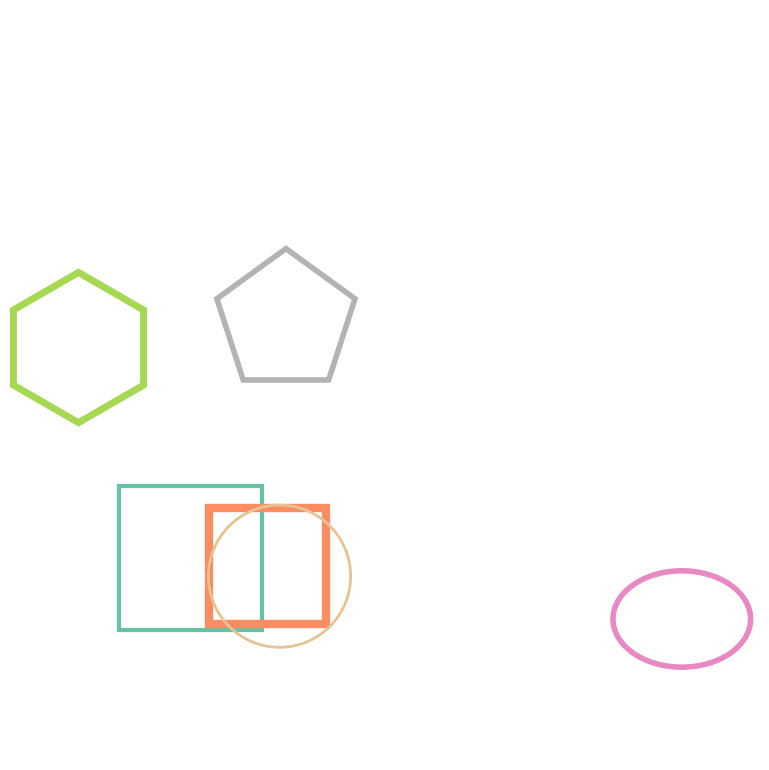[{"shape": "square", "thickness": 1.5, "radius": 0.46, "center": [0.247, 0.275]}, {"shape": "square", "thickness": 3, "radius": 0.38, "center": [0.347, 0.265]}, {"shape": "oval", "thickness": 2, "radius": 0.45, "center": [0.885, 0.196]}, {"shape": "hexagon", "thickness": 2.5, "radius": 0.49, "center": [0.102, 0.549]}, {"shape": "circle", "thickness": 1, "radius": 0.46, "center": [0.363, 0.252]}, {"shape": "pentagon", "thickness": 2, "radius": 0.47, "center": [0.371, 0.583]}]